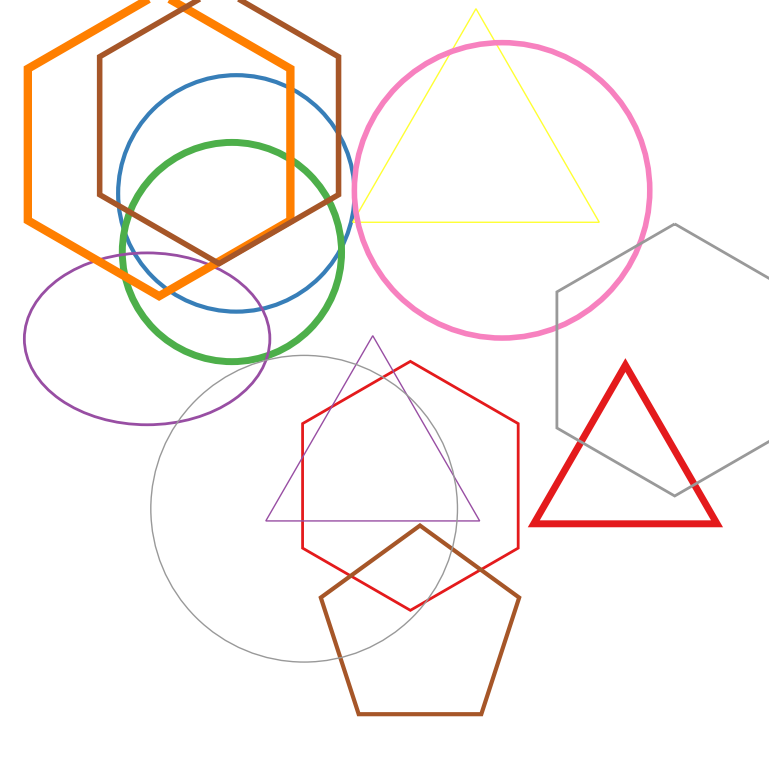[{"shape": "hexagon", "thickness": 1, "radius": 0.81, "center": [0.533, 0.369]}, {"shape": "triangle", "thickness": 2.5, "radius": 0.69, "center": [0.812, 0.388]}, {"shape": "circle", "thickness": 1.5, "radius": 0.77, "center": [0.307, 0.749]}, {"shape": "circle", "thickness": 2.5, "radius": 0.71, "center": [0.301, 0.673]}, {"shape": "triangle", "thickness": 0.5, "radius": 0.8, "center": [0.484, 0.404]}, {"shape": "oval", "thickness": 1, "radius": 0.8, "center": [0.191, 0.56]}, {"shape": "hexagon", "thickness": 3, "radius": 0.98, "center": [0.207, 0.812]}, {"shape": "triangle", "thickness": 0.5, "radius": 0.92, "center": [0.618, 0.804]}, {"shape": "pentagon", "thickness": 1.5, "radius": 0.68, "center": [0.545, 0.182]}, {"shape": "hexagon", "thickness": 2, "radius": 0.9, "center": [0.285, 0.837]}, {"shape": "circle", "thickness": 2, "radius": 0.96, "center": [0.652, 0.753]}, {"shape": "circle", "thickness": 0.5, "radius": 1.0, "center": [0.395, 0.339]}, {"shape": "hexagon", "thickness": 1, "radius": 0.88, "center": [0.876, 0.533]}]